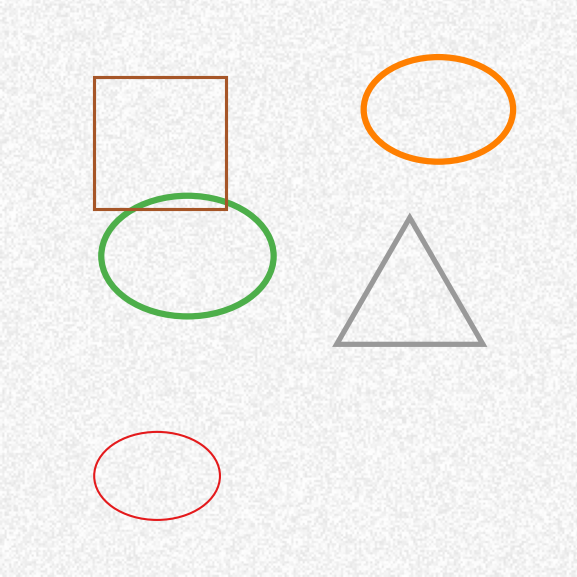[{"shape": "oval", "thickness": 1, "radius": 0.54, "center": [0.272, 0.175]}, {"shape": "oval", "thickness": 3, "radius": 0.75, "center": [0.325, 0.556]}, {"shape": "oval", "thickness": 3, "radius": 0.65, "center": [0.759, 0.81]}, {"shape": "square", "thickness": 1.5, "radius": 0.57, "center": [0.278, 0.752]}, {"shape": "triangle", "thickness": 2.5, "radius": 0.73, "center": [0.71, 0.476]}]